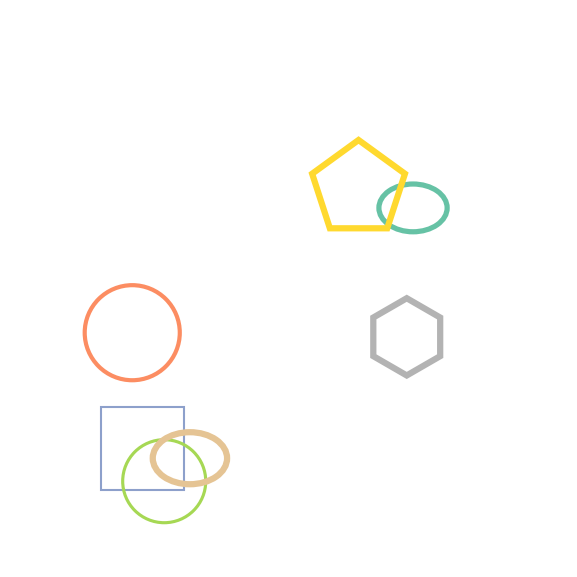[{"shape": "oval", "thickness": 2.5, "radius": 0.3, "center": [0.715, 0.639]}, {"shape": "circle", "thickness": 2, "radius": 0.41, "center": [0.229, 0.423]}, {"shape": "square", "thickness": 1, "radius": 0.36, "center": [0.247, 0.223]}, {"shape": "circle", "thickness": 1.5, "radius": 0.36, "center": [0.284, 0.166]}, {"shape": "pentagon", "thickness": 3, "radius": 0.42, "center": [0.621, 0.672]}, {"shape": "oval", "thickness": 3, "radius": 0.32, "center": [0.329, 0.206]}, {"shape": "hexagon", "thickness": 3, "radius": 0.33, "center": [0.704, 0.416]}]